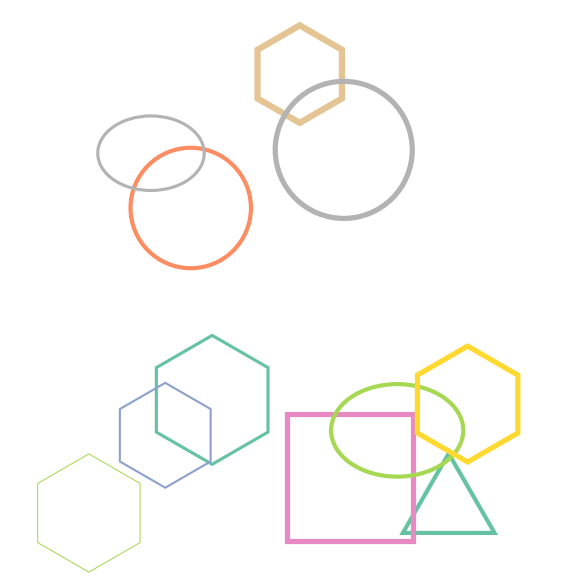[{"shape": "hexagon", "thickness": 1.5, "radius": 0.56, "center": [0.367, 0.307]}, {"shape": "triangle", "thickness": 2, "radius": 0.46, "center": [0.777, 0.122]}, {"shape": "circle", "thickness": 2, "radius": 0.52, "center": [0.33, 0.639]}, {"shape": "hexagon", "thickness": 1, "radius": 0.45, "center": [0.286, 0.245]}, {"shape": "square", "thickness": 2.5, "radius": 0.55, "center": [0.606, 0.172]}, {"shape": "hexagon", "thickness": 0.5, "radius": 0.51, "center": [0.154, 0.111]}, {"shape": "oval", "thickness": 2, "radius": 0.57, "center": [0.688, 0.254]}, {"shape": "hexagon", "thickness": 2.5, "radius": 0.5, "center": [0.81, 0.299]}, {"shape": "hexagon", "thickness": 3, "radius": 0.42, "center": [0.519, 0.871]}, {"shape": "circle", "thickness": 2.5, "radius": 0.59, "center": [0.595, 0.74]}, {"shape": "oval", "thickness": 1.5, "radius": 0.46, "center": [0.261, 0.734]}]